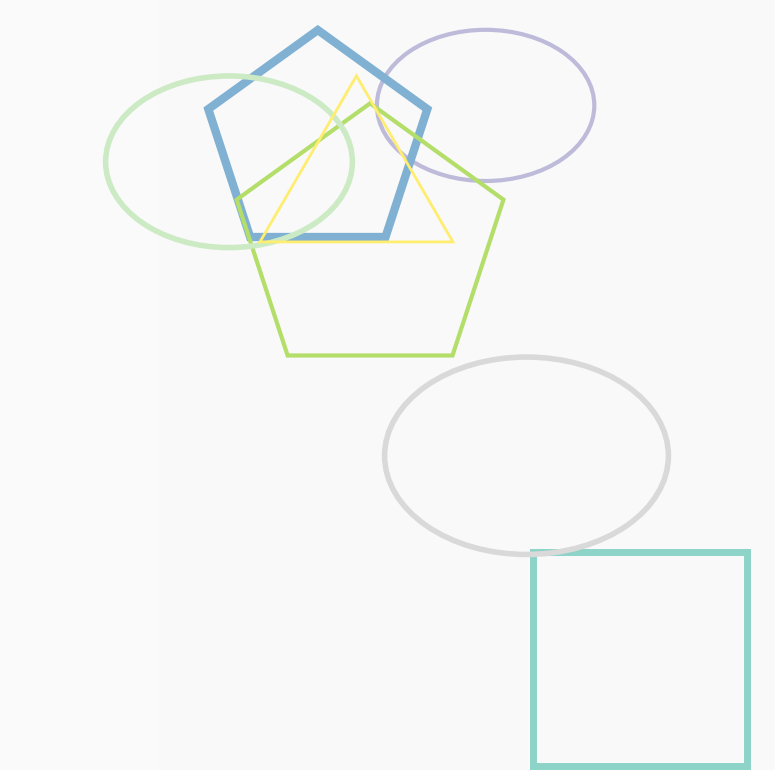[{"shape": "square", "thickness": 2.5, "radius": 0.69, "center": [0.826, 0.144]}, {"shape": "oval", "thickness": 1.5, "radius": 0.7, "center": [0.627, 0.863]}, {"shape": "pentagon", "thickness": 3, "radius": 0.74, "center": [0.41, 0.812]}, {"shape": "pentagon", "thickness": 1.5, "radius": 0.9, "center": [0.477, 0.685]}, {"shape": "oval", "thickness": 2, "radius": 0.92, "center": [0.679, 0.408]}, {"shape": "oval", "thickness": 2, "radius": 0.8, "center": [0.295, 0.79]}, {"shape": "triangle", "thickness": 1, "radius": 0.72, "center": [0.46, 0.758]}]